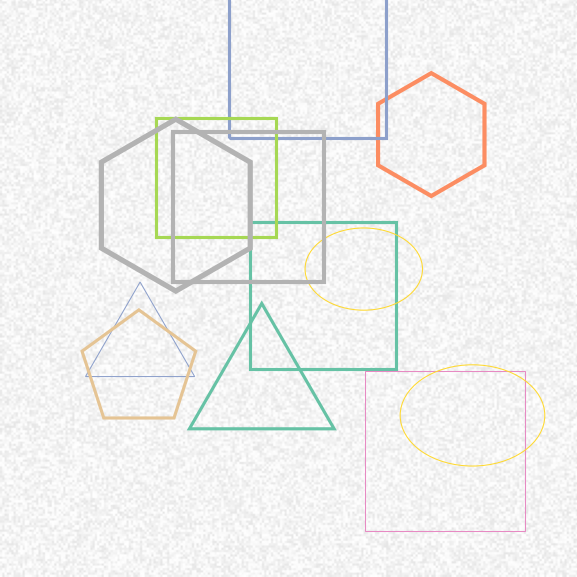[{"shape": "square", "thickness": 1.5, "radius": 0.63, "center": [0.559, 0.488]}, {"shape": "triangle", "thickness": 1.5, "radius": 0.72, "center": [0.453, 0.329]}, {"shape": "hexagon", "thickness": 2, "radius": 0.53, "center": [0.747, 0.766]}, {"shape": "triangle", "thickness": 0.5, "radius": 0.55, "center": [0.243, 0.402]}, {"shape": "square", "thickness": 1.5, "radius": 0.68, "center": [0.533, 0.896]}, {"shape": "square", "thickness": 0.5, "radius": 0.69, "center": [0.771, 0.218]}, {"shape": "square", "thickness": 1.5, "radius": 0.52, "center": [0.374, 0.692]}, {"shape": "oval", "thickness": 0.5, "radius": 0.63, "center": [0.818, 0.28]}, {"shape": "oval", "thickness": 0.5, "radius": 0.51, "center": [0.63, 0.533]}, {"shape": "pentagon", "thickness": 1.5, "radius": 0.52, "center": [0.24, 0.359]}, {"shape": "square", "thickness": 2, "radius": 0.65, "center": [0.431, 0.641]}, {"shape": "hexagon", "thickness": 2.5, "radius": 0.74, "center": [0.304, 0.644]}]